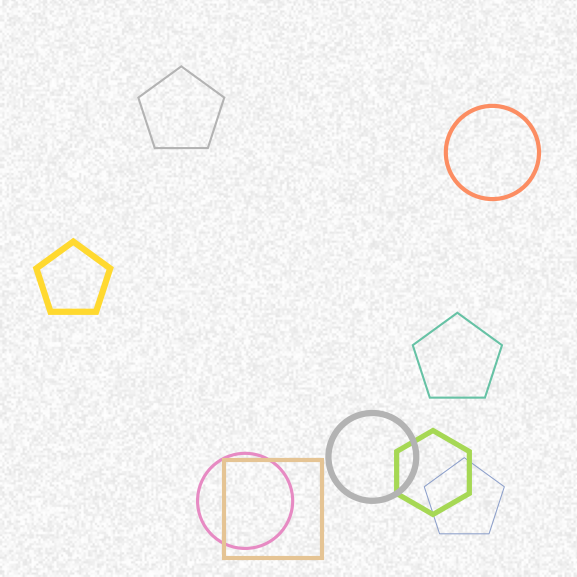[{"shape": "pentagon", "thickness": 1, "radius": 0.41, "center": [0.792, 0.376]}, {"shape": "circle", "thickness": 2, "radius": 0.4, "center": [0.853, 0.735]}, {"shape": "pentagon", "thickness": 0.5, "radius": 0.36, "center": [0.804, 0.134]}, {"shape": "circle", "thickness": 1.5, "radius": 0.41, "center": [0.424, 0.132]}, {"shape": "hexagon", "thickness": 2.5, "radius": 0.36, "center": [0.75, 0.181]}, {"shape": "pentagon", "thickness": 3, "radius": 0.34, "center": [0.127, 0.514]}, {"shape": "square", "thickness": 2, "radius": 0.42, "center": [0.473, 0.119]}, {"shape": "circle", "thickness": 3, "radius": 0.38, "center": [0.645, 0.208]}, {"shape": "pentagon", "thickness": 1, "radius": 0.39, "center": [0.314, 0.806]}]